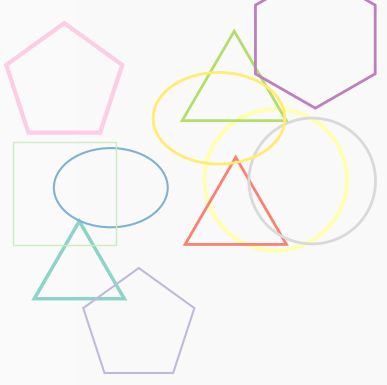[{"shape": "triangle", "thickness": 2.5, "radius": 0.67, "center": [0.205, 0.291]}, {"shape": "circle", "thickness": 3, "radius": 0.92, "center": [0.711, 0.533]}, {"shape": "pentagon", "thickness": 1.5, "radius": 0.75, "center": [0.358, 0.153]}, {"shape": "triangle", "thickness": 2, "radius": 0.75, "center": [0.608, 0.441]}, {"shape": "oval", "thickness": 1.5, "radius": 0.73, "center": [0.286, 0.512]}, {"shape": "triangle", "thickness": 2, "radius": 0.78, "center": [0.604, 0.764]}, {"shape": "pentagon", "thickness": 3, "radius": 0.79, "center": [0.166, 0.783]}, {"shape": "circle", "thickness": 2, "radius": 0.82, "center": [0.806, 0.53]}, {"shape": "hexagon", "thickness": 2, "radius": 0.89, "center": [0.814, 0.897]}, {"shape": "square", "thickness": 1, "radius": 0.67, "center": [0.167, 0.497]}, {"shape": "oval", "thickness": 2, "radius": 0.85, "center": [0.565, 0.693]}]